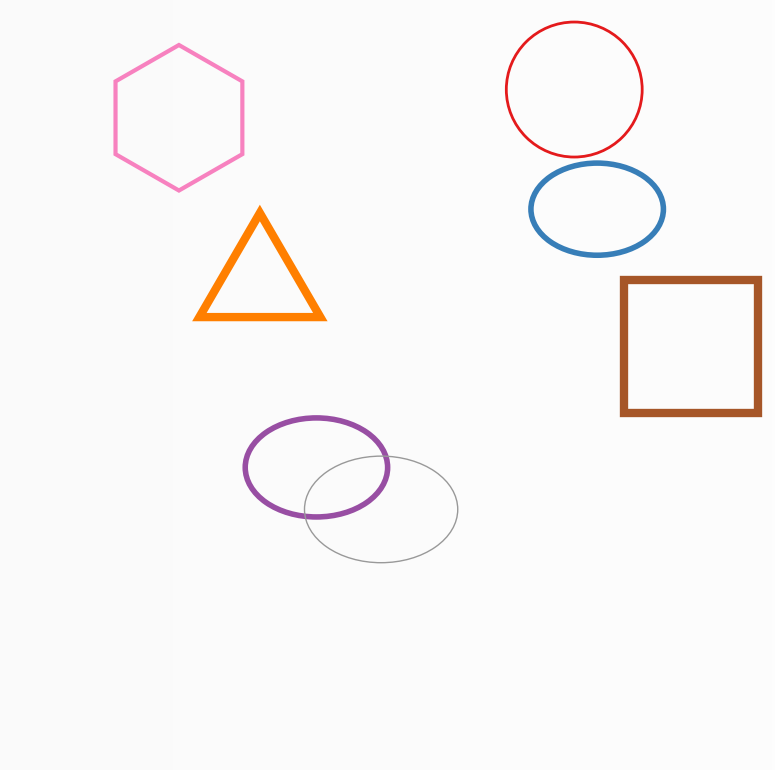[{"shape": "circle", "thickness": 1, "radius": 0.44, "center": [0.741, 0.884]}, {"shape": "oval", "thickness": 2, "radius": 0.43, "center": [0.771, 0.728]}, {"shape": "oval", "thickness": 2, "radius": 0.46, "center": [0.408, 0.393]}, {"shape": "triangle", "thickness": 3, "radius": 0.45, "center": [0.335, 0.633]}, {"shape": "square", "thickness": 3, "radius": 0.43, "center": [0.892, 0.55]}, {"shape": "hexagon", "thickness": 1.5, "radius": 0.47, "center": [0.231, 0.847]}, {"shape": "oval", "thickness": 0.5, "radius": 0.49, "center": [0.492, 0.338]}]